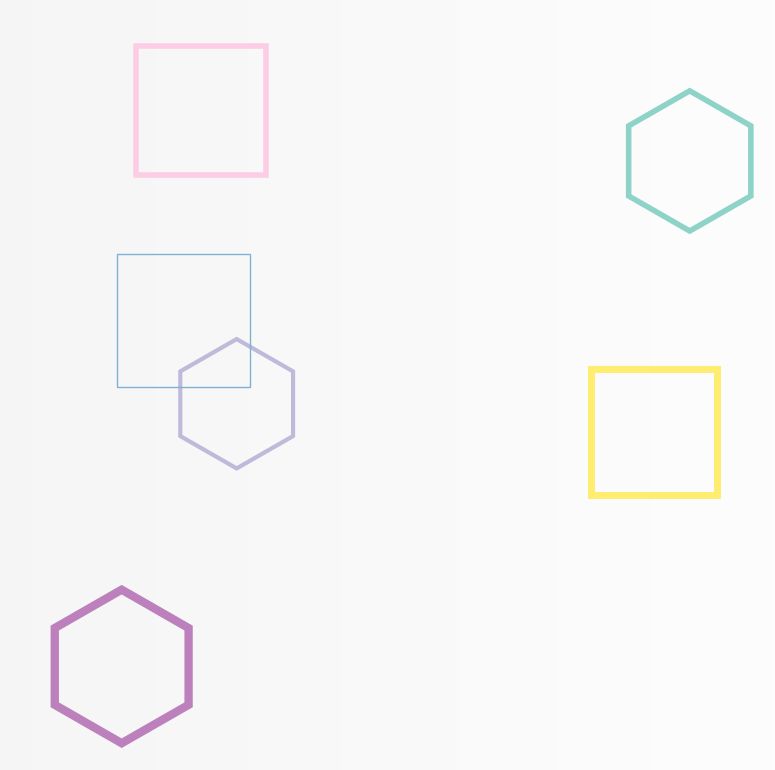[{"shape": "hexagon", "thickness": 2, "radius": 0.46, "center": [0.89, 0.791]}, {"shape": "hexagon", "thickness": 1.5, "radius": 0.42, "center": [0.305, 0.476]}, {"shape": "square", "thickness": 0.5, "radius": 0.43, "center": [0.237, 0.584]}, {"shape": "square", "thickness": 2, "radius": 0.42, "center": [0.259, 0.857]}, {"shape": "hexagon", "thickness": 3, "radius": 0.5, "center": [0.157, 0.134]}, {"shape": "square", "thickness": 2.5, "radius": 0.41, "center": [0.844, 0.439]}]